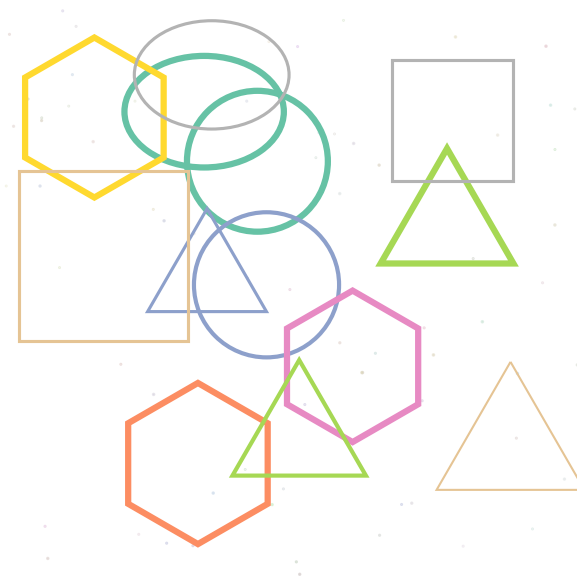[{"shape": "oval", "thickness": 3, "radius": 0.69, "center": [0.354, 0.806]}, {"shape": "circle", "thickness": 3, "radius": 0.61, "center": [0.446, 0.72]}, {"shape": "hexagon", "thickness": 3, "radius": 0.7, "center": [0.343, 0.196]}, {"shape": "triangle", "thickness": 1.5, "radius": 0.59, "center": [0.359, 0.519]}, {"shape": "circle", "thickness": 2, "radius": 0.63, "center": [0.461, 0.506]}, {"shape": "hexagon", "thickness": 3, "radius": 0.66, "center": [0.611, 0.365]}, {"shape": "triangle", "thickness": 2, "radius": 0.67, "center": [0.518, 0.242]}, {"shape": "triangle", "thickness": 3, "radius": 0.66, "center": [0.774, 0.609]}, {"shape": "hexagon", "thickness": 3, "radius": 0.69, "center": [0.163, 0.796]}, {"shape": "triangle", "thickness": 1, "radius": 0.74, "center": [0.884, 0.225]}, {"shape": "square", "thickness": 1.5, "radius": 0.73, "center": [0.18, 0.556]}, {"shape": "square", "thickness": 1.5, "radius": 0.53, "center": [0.784, 0.791]}, {"shape": "oval", "thickness": 1.5, "radius": 0.67, "center": [0.367, 0.869]}]